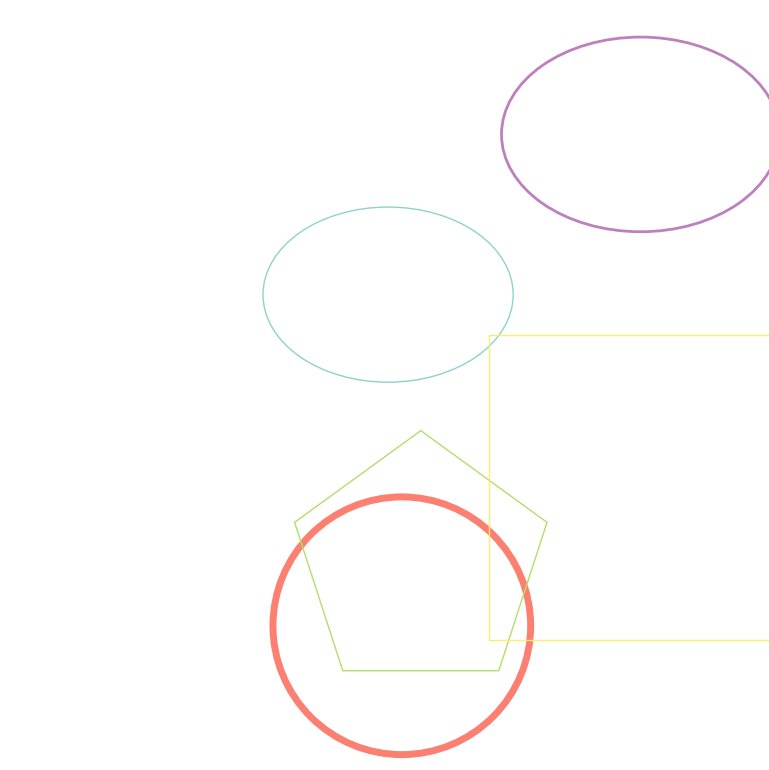[{"shape": "oval", "thickness": 0.5, "radius": 0.81, "center": [0.504, 0.617]}, {"shape": "circle", "thickness": 2.5, "radius": 0.84, "center": [0.522, 0.187]}, {"shape": "pentagon", "thickness": 0.5, "radius": 0.86, "center": [0.546, 0.268]}, {"shape": "oval", "thickness": 1, "radius": 0.9, "center": [0.832, 0.825]}, {"shape": "square", "thickness": 0.5, "radius": 0.99, "center": [0.833, 0.367]}]